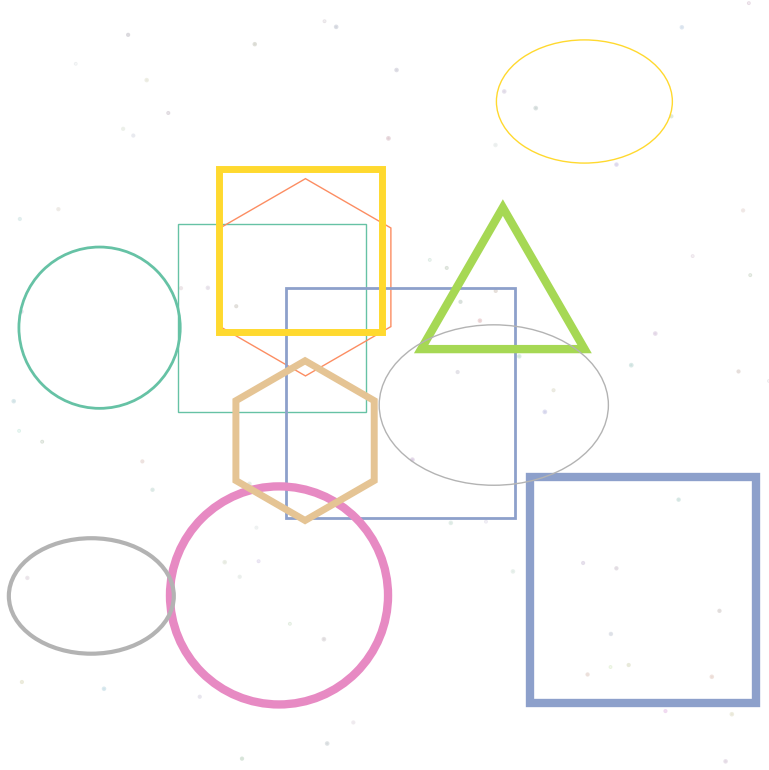[{"shape": "square", "thickness": 0.5, "radius": 0.61, "center": [0.353, 0.587]}, {"shape": "circle", "thickness": 1, "radius": 0.52, "center": [0.129, 0.574]}, {"shape": "hexagon", "thickness": 0.5, "radius": 0.64, "center": [0.397, 0.64]}, {"shape": "square", "thickness": 1, "radius": 0.74, "center": [0.52, 0.476]}, {"shape": "square", "thickness": 3, "radius": 0.73, "center": [0.835, 0.234]}, {"shape": "circle", "thickness": 3, "radius": 0.71, "center": [0.362, 0.227]}, {"shape": "triangle", "thickness": 3, "radius": 0.61, "center": [0.653, 0.608]}, {"shape": "square", "thickness": 2.5, "radius": 0.53, "center": [0.39, 0.674]}, {"shape": "oval", "thickness": 0.5, "radius": 0.57, "center": [0.759, 0.868]}, {"shape": "hexagon", "thickness": 2.5, "radius": 0.52, "center": [0.396, 0.428]}, {"shape": "oval", "thickness": 0.5, "radius": 0.74, "center": [0.641, 0.474]}, {"shape": "oval", "thickness": 1.5, "radius": 0.54, "center": [0.119, 0.226]}]